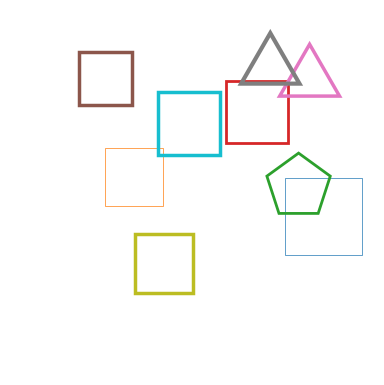[{"shape": "square", "thickness": 0.5, "radius": 0.5, "center": [0.839, 0.438]}, {"shape": "square", "thickness": 0.5, "radius": 0.38, "center": [0.349, 0.54]}, {"shape": "pentagon", "thickness": 2, "radius": 0.43, "center": [0.776, 0.516]}, {"shape": "square", "thickness": 2, "radius": 0.4, "center": [0.669, 0.708]}, {"shape": "square", "thickness": 2.5, "radius": 0.35, "center": [0.274, 0.795]}, {"shape": "triangle", "thickness": 2.5, "radius": 0.45, "center": [0.804, 0.795]}, {"shape": "triangle", "thickness": 3, "radius": 0.44, "center": [0.702, 0.827]}, {"shape": "square", "thickness": 2.5, "radius": 0.38, "center": [0.426, 0.316]}, {"shape": "square", "thickness": 2.5, "radius": 0.41, "center": [0.491, 0.68]}]